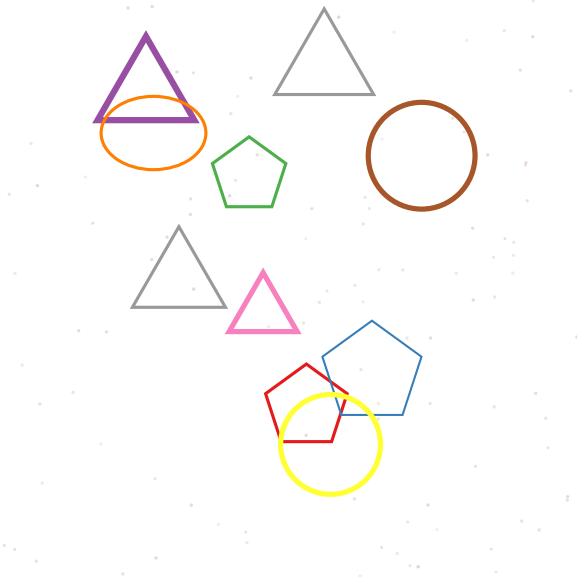[{"shape": "pentagon", "thickness": 1.5, "radius": 0.37, "center": [0.531, 0.294]}, {"shape": "pentagon", "thickness": 1, "radius": 0.45, "center": [0.644, 0.354]}, {"shape": "pentagon", "thickness": 1.5, "radius": 0.33, "center": [0.431, 0.695]}, {"shape": "triangle", "thickness": 3, "radius": 0.48, "center": [0.253, 0.839]}, {"shape": "oval", "thickness": 1.5, "radius": 0.45, "center": [0.266, 0.769]}, {"shape": "circle", "thickness": 2.5, "radius": 0.43, "center": [0.572, 0.23]}, {"shape": "circle", "thickness": 2.5, "radius": 0.46, "center": [0.73, 0.729]}, {"shape": "triangle", "thickness": 2.5, "radius": 0.34, "center": [0.456, 0.459]}, {"shape": "triangle", "thickness": 1.5, "radius": 0.47, "center": [0.31, 0.514]}, {"shape": "triangle", "thickness": 1.5, "radius": 0.49, "center": [0.561, 0.885]}]